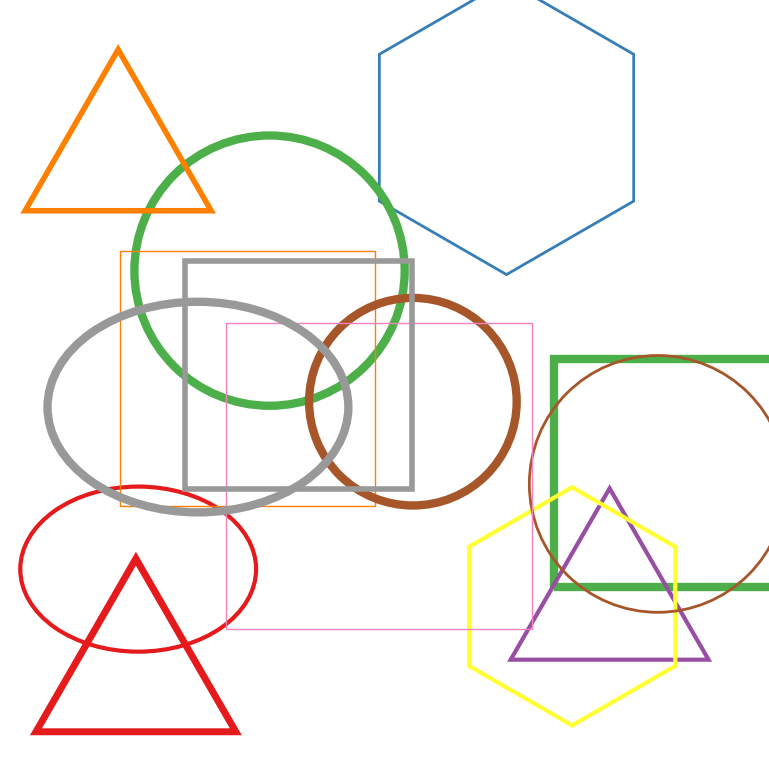[{"shape": "triangle", "thickness": 2.5, "radius": 0.75, "center": [0.176, 0.125]}, {"shape": "oval", "thickness": 1.5, "radius": 0.77, "center": [0.179, 0.261]}, {"shape": "hexagon", "thickness": 1, "radius": 0.95, "center": [0.658, 0.834]}, {"shape": "square", "thickness": 3, "radius": 0.74, "center": [0.867, 0.385]}, {"shape": "circle", "thickness": 3, "radius": 0.88, "center": [0.35, 0.649]}, {"shape": "triangle", "thickness": 1.5, "radius": 0.74, "center": [0.792, 0.217]}, {"shape": "square", "thickness": 0.5, "radius": 0.83, "center": [0.322, 0.508]}, {"shape": "triangle", "thickness": 2, "radius": 0.7, "center": [0.153, 0.796]}, {"shape": "hexagon", "thickness": 1.5, "radius": 0.77, "center": [0.743, 0.213]}, {"shape": "circle", "thickness": 3, "radius": 0.67, "center": [0.536, 0.478]}, {"shape": "circle", "thickness": 1, "radius": 0.83, "center": [0.854, 0.372]}, {"shape": "square", "thickness": 0.5, "radius": 0.99, "center": [0.493, 0.382]}, {"shape": "square", "thickness": 2, "radius": 0.74, "center": [0.388, 0.513]}, {"shape": "oval", "thickness": 3, "radius": 0.98, "center": [0.257, 0.471]}]